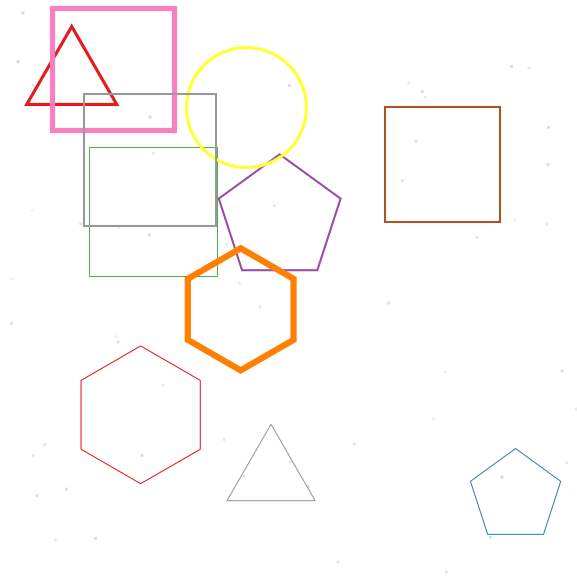[{"shape": "hexagon", "thickness": 0.5, "radius": 0.6, "center": [0.244, 0.281]}, {"shape": "triangle", "thickness": 1.5, "radius": 0.45, "center": [0.124, 0.863]}, {"shape": "pentagon", "thickness": 0.5, "radius": 0.41, "center": [0.893, 0.14]}, {"shape": "square", "thickness": 0.5, "radius": 0.56, "center": [0.265, 0.633]}, {"shape": "pentagon", "thickness": 1, "radius": 0.55, "center": [0.484, 0.621]}, {"shape": "hexagon", "thickness": 3, "radius": 0.53, "center": [0.417, 0.463]}, {"shape": "circle", "thickness": 1.5, "radius": 0.52, "center": [0.427, 0.813]}, {"shape": "square", "thickness": 1, "radius": 0.5, "center": [0.766, 0.715]}, {"shape": "square", "thickness": 2.5, "radius": 0.53, "center": [0.195, 0.88]}, {"shape": "triangle", "thickness": 0.5, "radius": 0.44, "center": [0.469, 0.176]}, {"shape": "square", "thickness": 1, "radius": 0.57, "center": [0.26, 0.722]}]